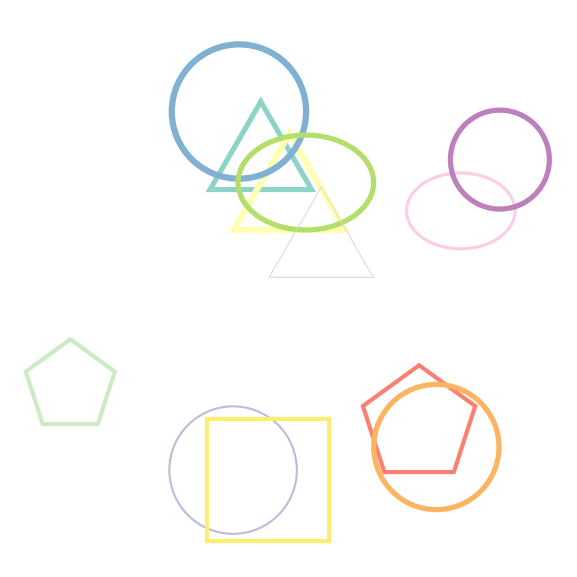[{"shape": "triangle", "thickness": 2.5, "radius": 0.51, "center": [0.452, 0.722]}, {"shape": "triangle", "thickness": 3, "radius": 0.55, "center": [0.501, 0.657]}, {"shape": "circle", "thickness": 1, "radius": 0.55, "center": [0.404, 0.185]}, {"shape": "pentagon", "thickness": 2, "radius": 0.51, "center": [0.726, 0.264]}, {"shape": "circle", "thickness": 3, "radius": 0.58, "center": [0.414, 0.806]}, {"shape": "circle", "thickness": 2.5, "radius": 0.54, "center": [0.756, 0.225]}, {"shape": "oval", "thickness": 2.5, "radius": 0.59, "center": [0.53, 0.683]}, {"shape": "oval", "thickness": 1.5, "radius": 0.47, "center": [0.798, 0.634]}, {"shape": "triangle", "thickness": 0.5, "radius": 0.52, "center": [0.556, 0.571]}, {"shape": "circle", "thickness": 2.5, "radius": 0.43, "center": [0.866, 0.723]}, {"shape": "pentagon", "thickness": 2, "radius": 0.41, "center": [0.122, 0.33]}, {"shape": "square", "thickness": 2, "radius": 0.53, "center": [0.464, 0.169]}]